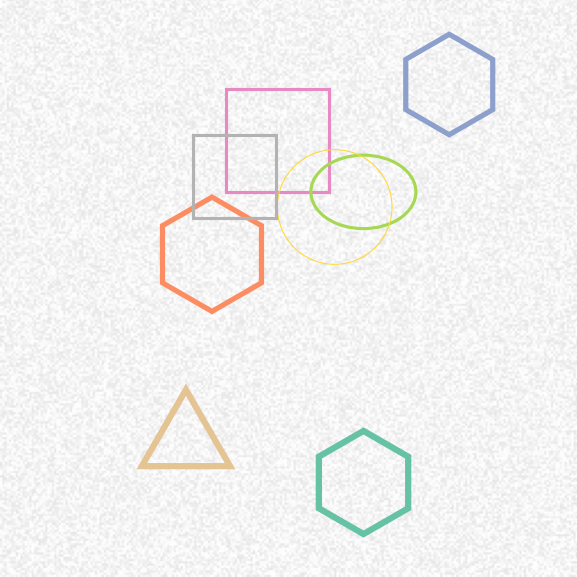[{"shape": "hexagon", "thickness": 3, "radius": 0.45, "center": [0.629, 0.164]}, {"shape": "hexagon", "thickness": 2.5, "radius": 0.49, "center": [0.367, 0.559]}, {"shape": "hexagon", "thickness": 2.5, "radius": 0.43, "center": [0.778, 0.853]}, {"shape": "square", "thickness": 1.5, "radius": 0.45, "center": [0.48, 0.756]}, {"shape": "oval", "thickness": 1.5, "radius": 0.45, "center": [0.629, 0.667]}, {"shape": "circle", "thickness": 0.5, "radius": 0.5, "center": [0.58, 0.641]}, {"shape": "triangle", "thickness": 3, "radius": 0.44, "center": [0.322, 0.236]}, {"shape": "square", "thickness": 1.5, "radius": 0.36, "center": [0.405, 0.694]}]